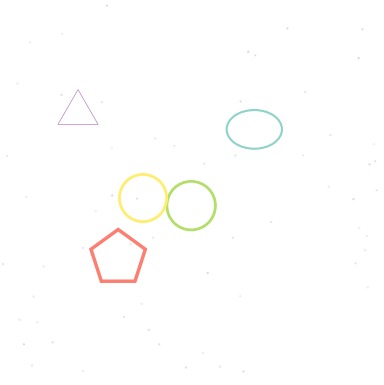[{"shape": "oval", "thickness": 1.5, "radius": 0.36, "center": [0.661, 0.664]}, {"shape": "pentagon", "thickness": 2.5, "radius": 0.37, "center": [0.307, 0.33]}, {"shape": "circle", "thickness": 2, "radius": 0.32, "center": [0.496, 0.466]}, {"shape": "triangle", "thickness": 0.5, "radius": 0.3, "center": [0.203, 0.707]}, {"shape": "circle", "thickness": 2, "radius": 0.31, "center": [0.372, 0.486]}]